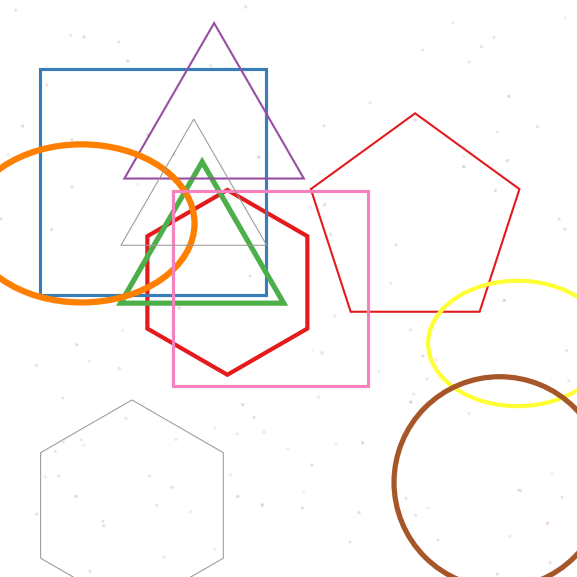[{"shape": "hexagon", "thickness": 2, "radius": 0.8, "center": [0.394, 0.51]}, {"shape": "pentagon", "thickness": 1, "radius": 0.95, "center": [0.719, 0.613]}, {"shape": "square", "thickness": 1.5, "radius": 0.98, "center": [0.265, 0.684]}, {"shape": "triangle", "thickness": 2.5, "radius": 0.82, "center": [0.35, 0.556]}, {"shape": "triangle", "thickness": 1, "radius": 0.9, "center": [0.371, 0.78]}, {"shape": "oval", "thickness": 3, "radius": 0.98, "center": [0.141, 0.612]}, {"shape": "oval", "thickness": 2, "radius": 0.78, "center": [0.896, 0.404]}, {"shape": "circle", "thickness": 2.5, "radius": 0.91, "center": [0.865, 0.164]}, {"shape": "square", "thickness": 1.5, "radius": 0.84, "center": [0.468, 0.499]}, {"shape": "triangle", "thickness": 0.5, "radius": 0.73, "center": [0.336, 0.647]}, {"shape": "hexagon", "thickness": 0.5, "radius": 0.91, "center": [0.228, 0.124]}]